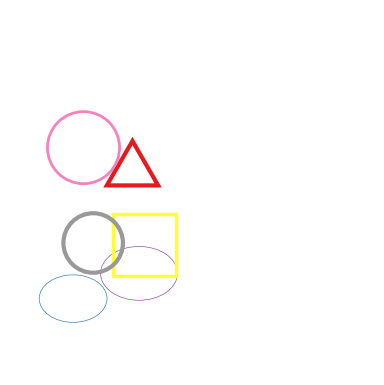[{"shape": "triangle", "thickness": 3, "radius": 0.38, "center": [0.344, 0.557]}, {"shape": "oval", "thickness": 0.5, "radius": 0.44, "center": [0.19, 0.224]}, {"shape": "oval", "thickness": 0.5, "radius": 0.5, "center": [0.361, 0.29]}, {"shape": "square", "thickness": 2.5, "radius": 0.41, "center": [0.376, 0.364]}, {"shape": "circle", "thickness": 2, "radius": 0.47, "center": [0.217, 0.616]}, {"shape": "circle", "thickness": 3, "radius": 0.39, "center": [0.242, 0.369]}]